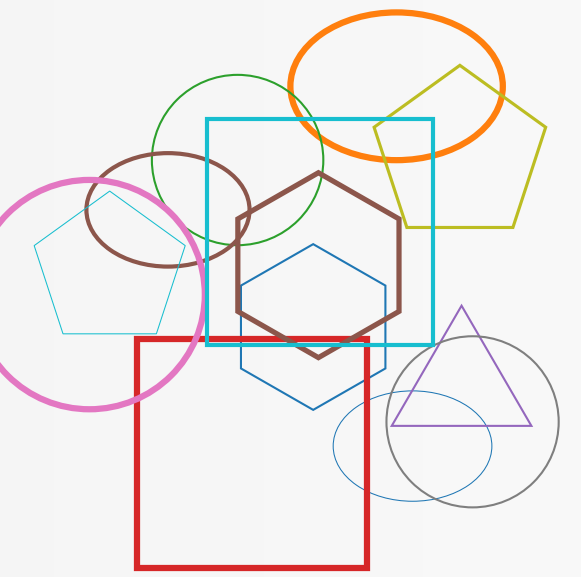[{"shape": "oval", "thickness": 0.5, "radius": 0.68, "center": [0.71, 0.227]}, {"shape": "hexagon", "thickness": 1, "radius": 0.72, "center": [0.539, 0.433]}, {"shape": "oval", "thickness": 3, "radius": 0.91, "center": [0.682, 0.85]}, {"shape": "circle", "thickness": 1, "radius": 0.74, "center": [0.409, 0.722]}, {"shape": "square", "thickness": 3, "radius": 0.99, "center": [0.434, 0.214]}, {"shape": "triangle", "thickness": 1, "radius": 0.69, "center": [0.794, 0.331]}, {"shape": "oval", "thickness": 2, "radius": 0.7, "center": [0.289, 0.636]}, {"shape": "hexagon", "thickness": 2.5, "radius": 0.8, "center": [0.548, 0.54]}, {"shape": "circle", "thickness": 3, "radius": 0.99, "center": [0.154, 0.489]}, {"shape": "circle", "thickness": 1, "radius": 0.74, "center": [0.813, 0.269]}, {"shape": "pentagon", "thickness": 1.5, "radius": 0.78, "center": [0.791, 0.731]}, {"shape": "pentagon", "thickness": 0.5, "radius": 0.68, "center": [0.189, 0.532]}, {"shape": "square", "thickness": 2, "radius": 0.98, "center": [0.55, 0.597]}]